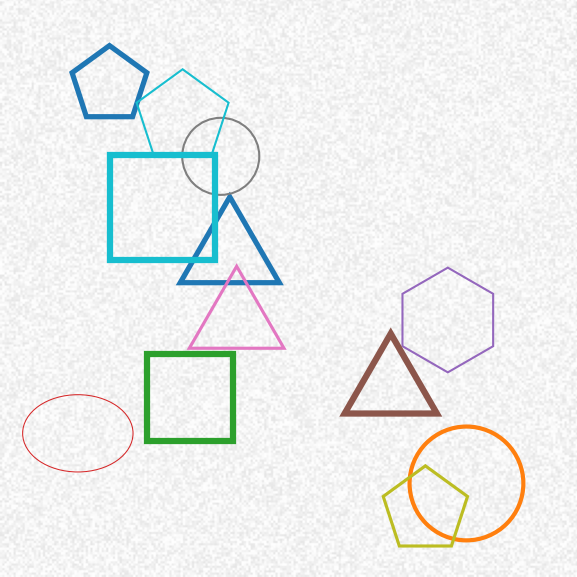[{"shape": "triangle", "thickness": 2.5, "radius": 0.5, "center": [0.398, 0.559]}, {"shape": "pentagon", "thickness": 2.5, "radius": 0.34, "center": [0.19, 0.852]}, {"shape": "circle", "thickness": 2, "radius": 0.49, "center": [0.808, 0.162]}, {"shape": "square", "thickness": 3, "radius": 0.38, "center": [0.329, 0.311]}, {"shape": "oval", "thickness": 0.5, "radius": 0.48, "center": [0.135, 0.249]}, {"shape": "hexagon", "thickness": 1, "radius": 0.45, "center": [0.775, 0.445]}, {"shape": "triangle", "thickness": 3, "radius": 0.46, "center": [0.677, 0.329]}, {"shape": "triangle", "thickness": 1.5, "radius": 0.47, "center": [0.41, 0.443]}, {"shape": "circle", "thickness": 1, "radius": 0.33, "center": [0.382, 0.728]}, {"shape": "pentagon", "thickness": 1.5, "radius": 0.38, "center": [0.737, 0.116]}, {"shape": "pentagon", "thickness": 1, "radius": 0.42, "center": [0.316, 0.795]}, {"shape": "square", "thickness": 3, "radius": 0.45, "center": [0.282, 0.64]}]